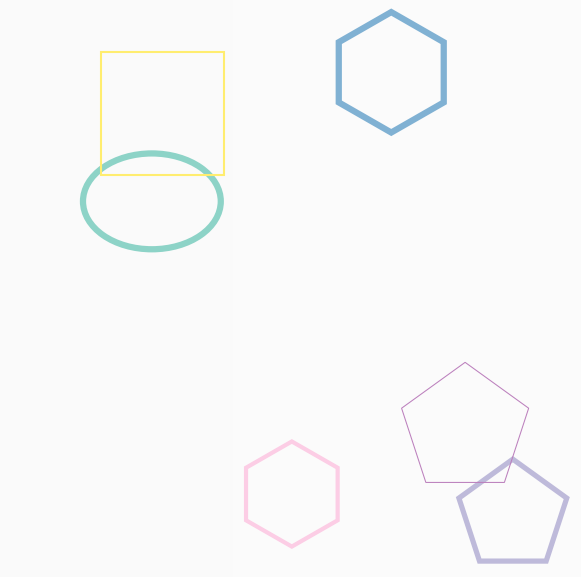[{"shape": "oval", "thickness": 3, "radius": 0.59, "center": [0.261, 0.65]}, {"shape": "pentagon", "thickness": 2.5, "radius": 0.49, "center": [0.882, 0.106]}, {"shape": "hexagon", "thickness": 3, "radius": 0.52, "center": [0.673, 0.874]}, {"shape": "hexagon", "thickness": 2, "radius": 0.45, "center": [0.502, 0.144]}, {"shape": "pentagon", "thickness": 0.5, "radius": 0.57, "center": [0.8, 0.257]}, {"shape": "square", "thickness": 1, "radius": 0.53, "center": [0.28, 0.802]}]